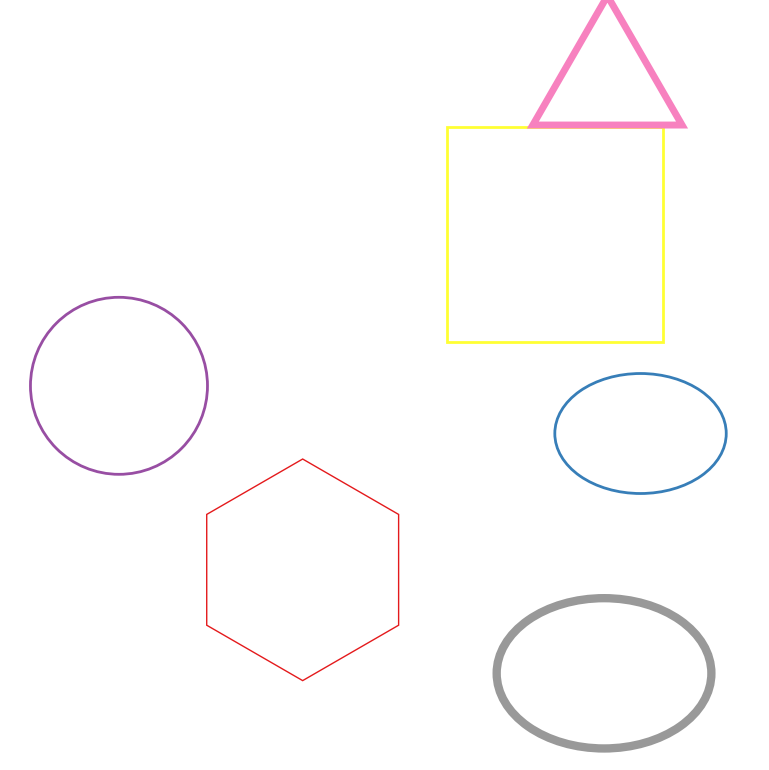[{"shape": "hexagon", "thickness": 0.5, "radius": 0.72, "center": [0.393, 0.26]}, {"shape": "oval", "thickness": 1, "radius": 0.56, "center": [0.832, 0.437]}, {"shape": "circle", "thickness": 1, "radius": 0.57, "center": [0.155, 0.499]}, {"shape": "square", "thickness": 1, "radius": 0.7, "center": [0.721, 0.696]}, {"shape": "triangle", "thickness": 2.5, "radius": 0.56, "center": [0.789, 0.894]}, {"shape": "oval", "thickness": 3, "radius": 0.7, "center": [0.784, 0.126]}]